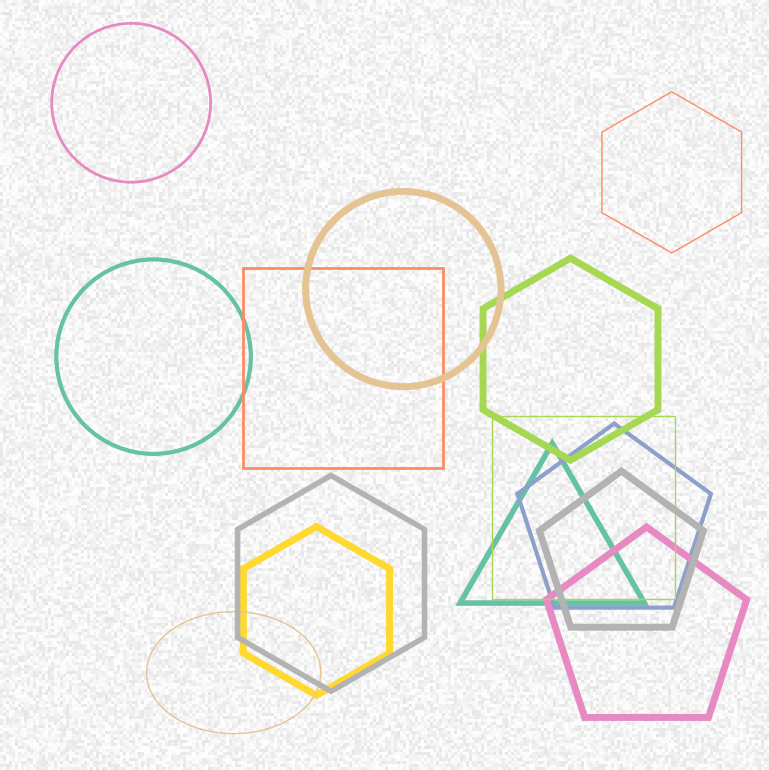[{"shape": "triangle", "thickness": 2, "radius": 0.69, "center": [0.717, 0.286]}, {"shape": "circle", "thickness": 1.5, "radius": 0.63, "center": [0.199, 0.537]}, {"shape": "hexagon", "thickness": 0.5, "radius": 0.52, "center": [0.872, 0.776]}, {"shape": "square", "thickness": 1, "radius": 0.65, "center": [0.445, 0.522]}, {"shape": "pentagon", "thickness": 1.5, "radius": 0.66, "center": [0.798, 0.318]}, {"shape": "circle", "thickness": 1, "radius": 0.52, "center": [0.17, 0.867]}, {"shape": "pentagon", "thickness": 2.5, "radius": 0.68, "center": [0.84, 0.179]}, {"shape": "hexagon", "thickness": 2.5, "radius": 0.66, "center": [0.741, 0.534]}, {"shape": "square", "thickness": 0.5, "radius": 0.59, "center": [0.758, 0.341]}, {"shape": "hexagon", "thickness": 2.5, "radius": 0.55, "center": [0.411, 0.207]}, {"shape": "circle", "thickness": 2.5, "radius": 0.63, "center": [0.524, 0.625]}, {"shape": "oval", "thickness": 0.5, "radius": 0.57, "center": [0.303, 0.126]}, {"shape": "hexagon", "thickness": 2, "radius": 0.7, "center": [0.43, 0.242]}, {"shape": "pentagon", "thickness": 2.5, "radius": 0.56, "center": [0.807, 0.276]}]